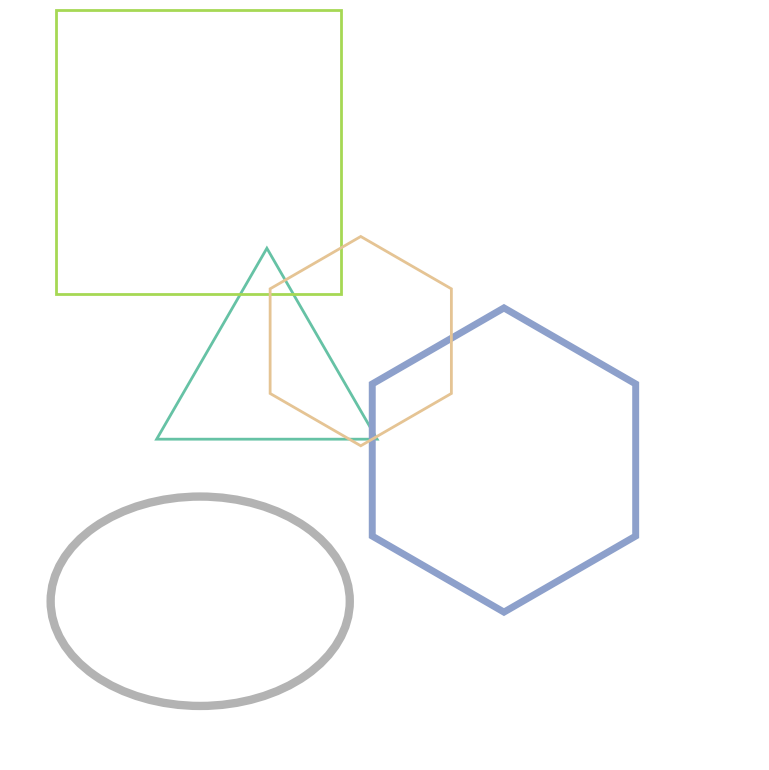[{"shape": "triangle", "thickness": 1, "radius": 0.83, "center": [0.347, 0.512]}, {"shape": "hexagon", "thickness": 2.5, "radius": 0.99, "center": [0.655, 0.403]}, {"shape": "square", "thickness": 1, "radius": 0.92, "center": [0.258, 0.803]}, {"shape": "hexagon", "thickness": 1, "radius": 0.68, "center": [0.469, 0.557]}, {"shape": "oval", "thickness": 3, "radius": 0.97, "center": [0.26, 0.219]}]